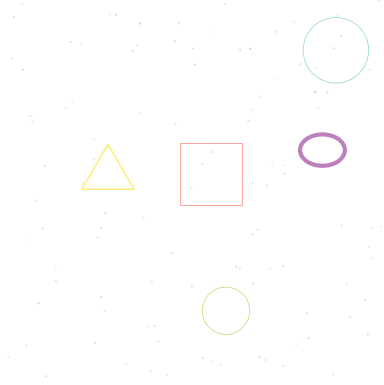[{"shape": "circle", "thickness": 0.5, "radius": 0.43, "center": [0.872, 0.869]}, {"shape": "square", "thickness": 0.5, "radius": 0.4, "center": [0.548, 0.547]}, {"shape": "circle", "thickness": 0.5, "radius": 0.31, "center": [0.587, 0.193]}, {"shape": "oval", "thickness": 3, "radius": 0.29, "center": [0.838, 0.61]}, {"shape": "triangle", "thickness": 1, "radius": 0.39, "center": [0.28, 0.547]}]